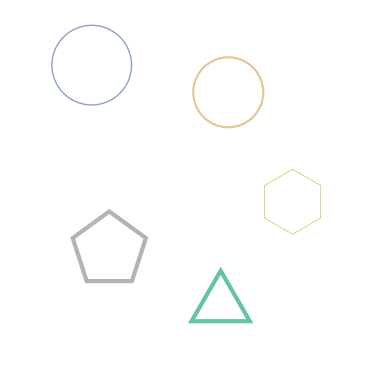[{"shape": "triangle", "thickness": 3, "radius": 0.44, "center": [0.573, 0.209]}, {"shape": "circle", "thickness": 1, "radius": 0.52, "center": [0.238, 0.831]}, {"shape": "hexagon", "thickness": 0.5, "radius": 0.42, "center": [0.76, 0.476]}, {"shape": "circle", "thickness": 1.5, "radius": 0.45, "center": [0.593, 0.76]}, {"shape": "pentagon", "thickness": 3, "radius": 0.5, "center": [0.284, 0.351]}]